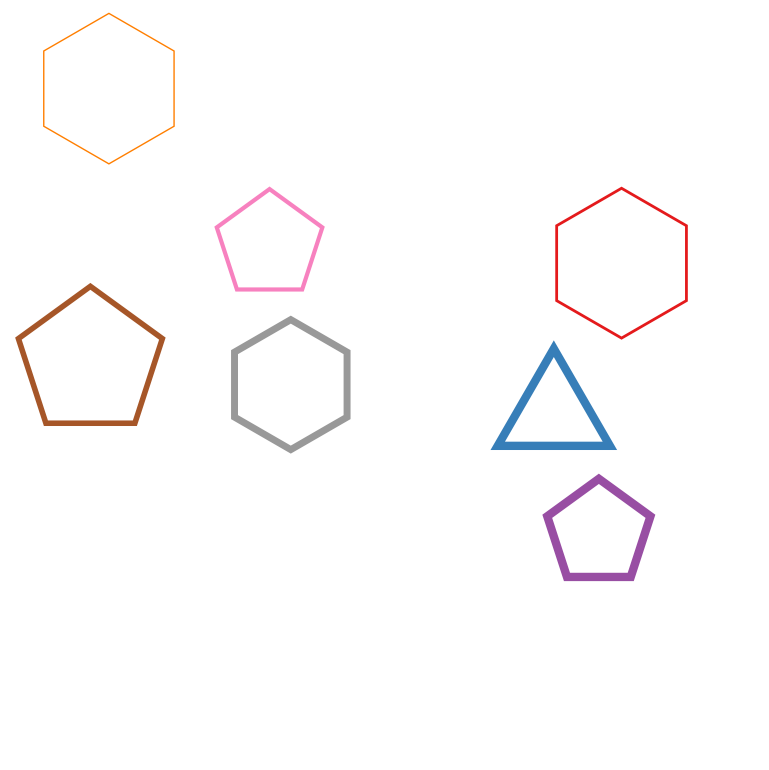[{"shape": "hexagon", "thickness": 1, "radius": 0.49, "center": [0.807, 0.658]}, {"shape": "triangle", "thickness": 3, "radius": 0.42, "center": [0.719, 0.463]}, {"shape": "pentagon", "thickness": 3, "radius": 0.35, "center": [0.778, 0.308]}, {"shape": "hexagon", "thickness": 0.5, "radius": 0.49, "center": [0.141, 0.885]}, {"shape": "pentagon", "thickness": 2, "radius": 0.49, "center": [0.117, 0.53]}, {"shape": "pentagon", "thickness": 1.5, "radius": 0.36, "center": [0.35, 0.682]}, {"shape": "hexagon", "thickness": 2.5, "radius": 0.42, "center": [0.378, 0.5]}]